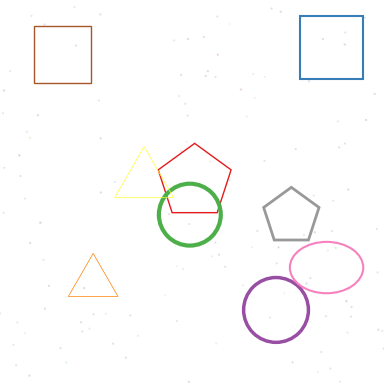[{"shape": "pentagon", "thickness": 1, "radius": 0.5, "center": [0.506, 0.528]}, {"shape": "square", "thickness": 1.5, "radius": 0.41, "center": [0.861, 0.877]}, {"shape": "circle", "thickness": 3, "radius": 0.4, "center": [0.493, 0.442]}, {"shape": "circle", "thickness": 2.5, "radius": 0.42, "center": [0.717, 0.195]}, {"shape": "triangle", "thickness": 0.5, "radius": 0.37, "center": [0.242, 0.267]}, {"shape": "triangle", "thickness": 0.5, "radius": 0.44, "center": [0.374, 0.531]}, {"shape": "square", "thickness": 1, "radius": 0.37, "center": [0.162, 0.859]}, {"shape": "oval", "thickness": 1.5, "radius": 0.48, "center": [0.848, 0.305]}, {"shape": "pentagon", "thickness": 2, "radius": 0.38, "center": [0.757, 0.438]}]